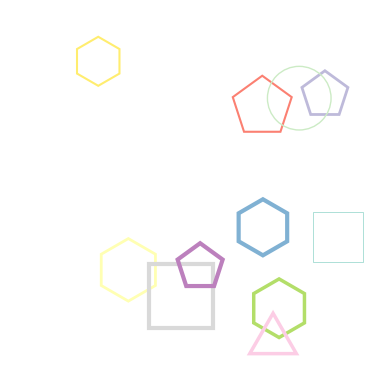[{"shape": "square", "thickness": 0.5, "radius": 0.32, "center": [0.878, 0.385]}, {"shape": "hexagon", "thickness": 2, "radius": 0.41, "center": [0.333, 0.299]}, {"shape": "pentagon", "thickness": 2, "radius": 0.31, "center": [0.844, 0.753]}, {"shape": "pentagon", "thickness": 1.5, "radius": 0.4, "center": [0.681, 0.723]}, {"shape": "hexagon", "thickness": 3, "radius": 0.36, "center": [0.683, 0.41]}, {"shape": "hexagon", "thickness": 2.5, "radius": 0.38, "center": [0.725, 0.199]}, {"shape": "triangle", "thickness": 2.5, "radius": 0.35, "center": [0.709, 0.116]}, {"shape": "square", "thickness": 3, "radius": 0.42, "center": [0.47, 0.232]}, {"shape": "pentagon", "thickness": 3, "radius": 0.31, "center": [0.52, 0.307]}, {"shape": "circle", "thickness": 1, "radius": 0.41, "center": [0.777, 0.745]}, {"shape": "hexagon", "thickness": 1.5, "radius": 0.32, "center": [0.255, 0.841]}]